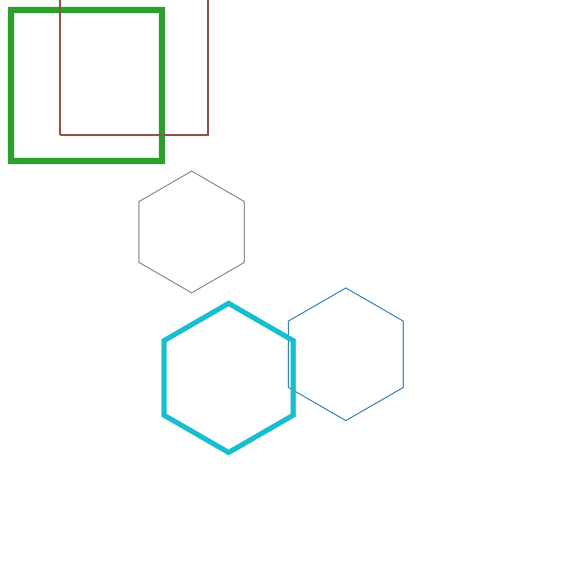[{"shape": "hexagon", "thickness": 0.5, "radius": 0.57, "center": [0.599, 0.386]}, {"shape": "square", "thickness": 3, "radius": 0.66, "center": [0.15, 0.851]}, {"shape": "square", "thickness": 1, "radius": 0.64, "center": [0.232, 0.894]}, {"shape": "hexagon", "thickness": 0.5, "radius": 0.53, "center": [0.332, 0.597]}, {"shape": "hexagon", "thickness": 2.5, "radius": 0.65, "center": [0.396, 0.345]}]